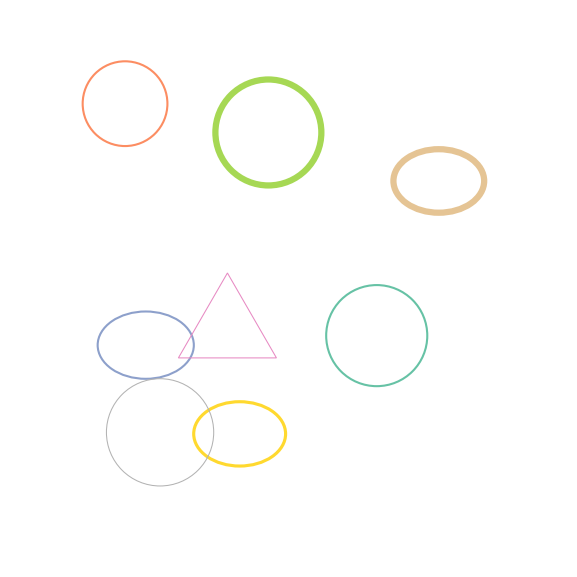[{"shape": "circle", "thickness": 1, "radius": 0.44, "center": [0.652, 0.418]}, {"shape": "circle", "thickness": 1, "radius": 0.37, "center": [0.217, 0.82]}, {"shape": "oval", "thickness": 1, "radius": 0.42, "center": [0.252, 0.401]}, {"shape": "triangle", "thickness": 0.5, "radius": 0.49, "center": [0.394, 0.428]}, {"shape": "circle", "thickness": 3, "radius": 0.46, "center": [0.465, 0.77]}, {"shape": "oval", "thickness": 1.5, "radius": 0.4, "center": [0.415, 0.248]}, {"shape": "oval", "thickness": 3, "radius": 0.39, "center": [0.76, 0.686]}, {"shape": "circle", "thickness": 0.5, "radius": 0.46, "center": [0.277, 0.25]}]